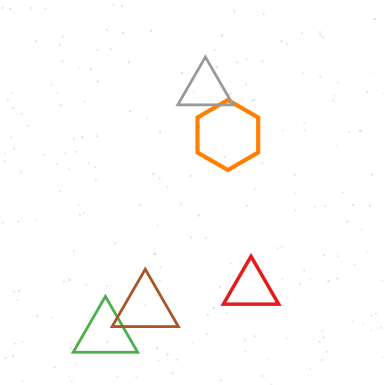[{"shape": "triangle", "thickness": 2.5, "radius": 0.41, "center": [0.652, 0.251]}, {"shape": "triangle", "thickness": 2, "radius": 0.48, "center": [0.274, 0.133]}, {"shape": "hexagon", "thickness": 3, "radius": 0.45, "center": [0.592, 0.649]}, {"shape": "triangle", "thickness": 2, "radius": 0.5, "center": [0.377, 0.201]}, {"shape": "triangle", "thickness": 2, "radius": 0.41, "center": [0.533, 0.769]}]